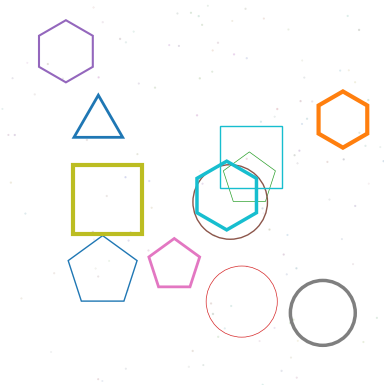[{"shape": "pentagon", "thickness": 1, "radius": 0.47, "center": [0.267, 0.294]}, {"shape": "triangle", "thickness": 2, "radius": 0.36, "center": [0.255, 0.68]}, {"shape": "hexagon", "thickness": 3, "radius": 0.37, "center": [0.891, 0.69]}, {"shape": "pentagon", "thickness": 0.5, "radius": 0.36, "center": [0.648, 0.534]}, {"shape": "circle", "thickness": 0.5, "radius": 0.46, "center": [0.628, 0.217]}, {"shape": "hexagon", "thickness": 1.5, "radius": 0.4, "center": [0.171, 0.867]}, {"shape": "circle", "thickness": 1, "radius": 0.48, "center": [0.598, 0.475]}, {"shape": "pentagon", "thickness": 2, "radius": 0.35, "center": [0.453, 0.311]}, {"shape": "circle", "thickness": 2.5, "radius": 0.42, "center": [0.838, 0.187]}, {"shape": "square", "thickness": 3, "radius": 0.45, "center": [0.279, 0.483]}, {"shape": "hexagon", "thickness": 2.5, "radius": 0.45, "center": [0.589, 0.492]}, {"shape": "square", "thickness": 1, "radius": 0.4, "center": [0.653, 0.592]}]